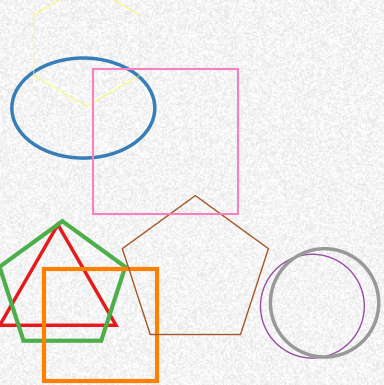[{"shape": "triangle", "thickness": 2.5, "radius": 0.87, "center": [0.15, 0.242]}, {"shape": "oval", "thickness": 2.5, "radius": 0.93, "center": [0.216, 0.719]}, {"shape": "pentagon", "thickness": 3, "radius": 0.86, "center": [0.162, 0.254]}, {"shape": "circle", "thickness": 1, "radius": 0.67, "center": [0.811, 0.205]}, {"shape": "square", "thickness": 3, "radius": 0.73, "center": [0.261, 0.155]}, {"shape": "hexagon", "thickness": 0.5, "radius": 0.79, "center": [0.225, 0.882]}, {"shape": "pentagon", "thickness": 1, "radius": 1.0, "center": [0.507, 0.292]}, {"shape": "square", "thickness": 1.5, "radius": 0.94, "center": [0.43, 0.632]}, {"shape": "circle", "thickness": 2.5, "radius": 0.7, "center": [0.843, 0.213]}]